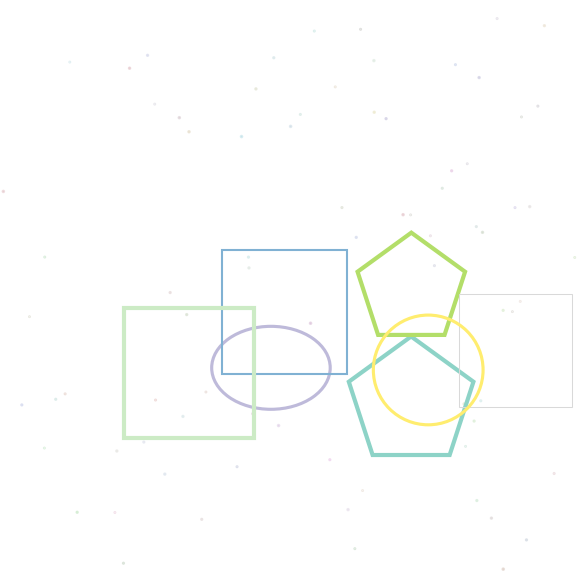[{"shape": "pentagon", "thickness": 2, "radius": 0.57, "center": [0.712, 0.303]}, {"shape": "oval", "thickness": 1.5, "radius": 0.51, "center": [0.469, 0.362]}, {"shape": "square", "thickness": 1, "radius": 0.54, "center": [0.493, 0.459]}, {"shape": "pentagon", "thickness": 2, "radius": 0.49, "center": [0.712, 0.498]}, {"shape": "square", "thickness": 0.5, "radius": 0.49, "center": [0.893, 0.393]}, {"shape": "square", "thickness": 2, "radius": 0.56, "center": [0.328, 0.353]}, {"shape": "circle", "thickness": 1.5, "radius": 0.47, "center": [0.741, 0.359]}]